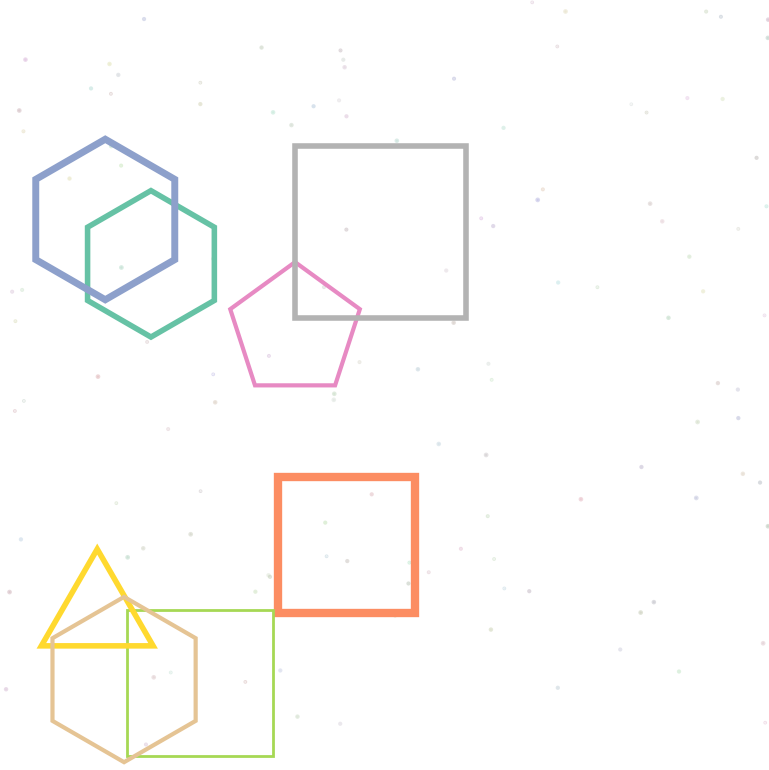[{"shape": "hexagon", "thickness": 2, "radius": 0.48, "center": [0.196, 0.657]}, {"shape": "square", "thickness": 3, "radius": 0.44, "center": [0.45, 0.293]}, {"shape": "hexagon", "thickness": 2.5, "radius": 0.52, "center": [0.137, 0.715]}, {"shape": "pentagon", "thickness": 1.5, "radius": 0.44, "center": [0.383, 0.571]}, {"shape": "square", "thickness": 1, "radius": 0.47, "center": [0.26, 0.113]}, {"shape": "triangle", "thickness": 2, "radius": 0.42, "center": [0.126, 0.203]}, {"shape": "hexagon", "thickness": 1.5, "radius": 0.54, "center": [0.161, 0.117]}, {"shape": "square", "thickness": 2, "radius": 0.56, "center": [0.494, 0.699]}]